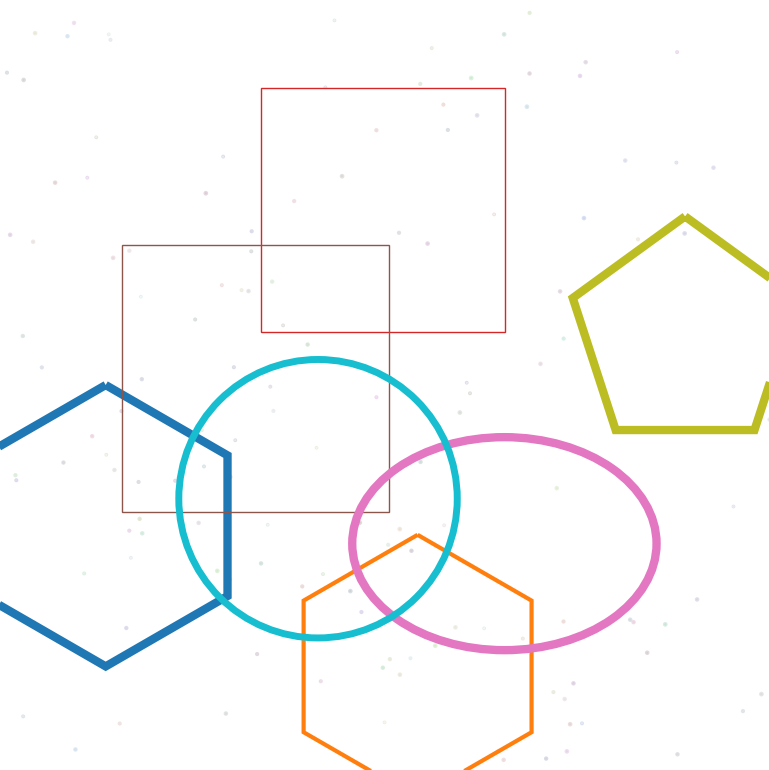[{"shape": "hexagon", "thickness": 3, "radius": 0.91, "center": [0.137, 0.317]}, {"shape": "hexagon", "thickness": 1.5, "radius": 0.85, "center": [0.542, 0.135]}, {"shape": "square", "thickness": 0.5, "radius": 0.79, "center": [0.497, 0.727]}, {"shape": "square", "thickness": 0.5, "radius": 0.86, "center": [0.332, 0.508]}, {"shape": "oval", "thickness": 3, "radius": 0.99, "center": [0.655, 0.294]}, {"shape": "pentagon", "thickness": 3, "radius": 0.77, "center": [0.89, 0.566]}, {"shape": "circle", "thickness": 2.5, "radius": 0.9, "center": [0.413, 0.352]}]